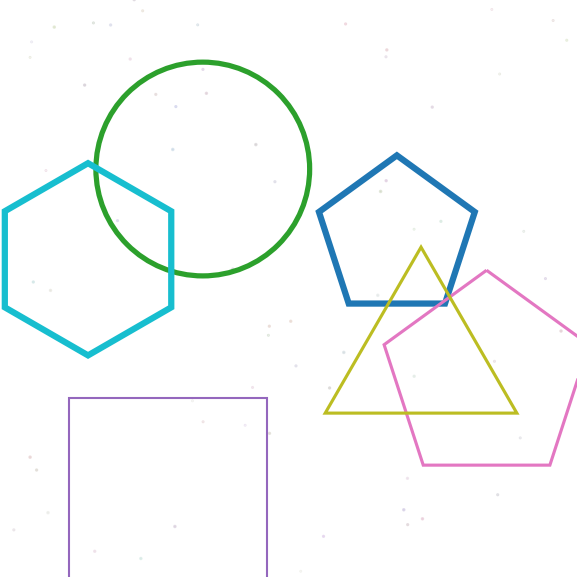[{"shape": "pentagon", "thickness": 3, "radius": 0.71, "center": [0.687, 0.588]}, {"shape": "circle", "thickness": 2.5, "radius": 0.93, "center": [0.351, 0.706]}, {"shape": "square", "thickness": 1, "radius": 0.86, "center": [0.29, 0.138]}, {"shape": "pentagon", "thickness": 1.5, "radius": 0.93, "center": [0.843, 0.345]}, {"shape": "triangle", "thickness": 1.5, "radius": 0.96, "center": [0.729, 0.38]}, {"shape": "hexagon", "thickness": 3, "radius": 0.83, "center": [0.152, 0.55]}]